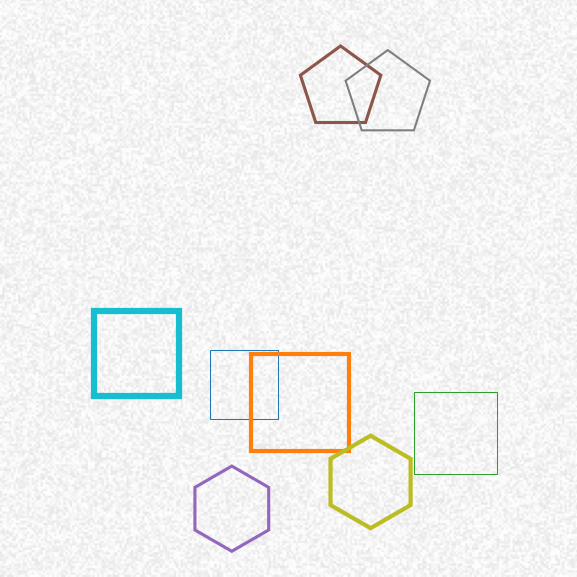[{"shape": "square", "thickness": 0.5, "radius": 0.3, "center": [0.423, 0.334]}, {"shape": "square", "thickness": 2, "radius": 0.42, "center": [0.52, 0.302]}, {"shape": "square", "thickness": 0.5, "radius": 0.36, "center": [0.789, 0.25]}, {"shape": "hexagon", "thickness": 1.5, "radius": 0.37, "center": [0.401, 0.118]}, {"shape": "pentagon", "thickness": 1.5, "radius": 0.37, "center": [0.59, 0.846]}, {"shape": "pentagon", "thickness": 1, "radius": 0.38, "center": [0.672, 0.836]}, {"shape": "hexagon", "thickness": 2, "radius": 0.4, "center": [0.642, 0.165]}, {"shape": "square", "thickness": 3, "radius": 0.37, "center": [0.237, 0.388]}]